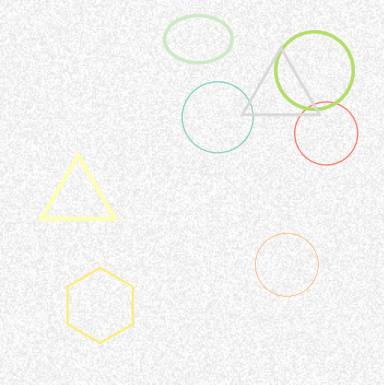[{"shape": "circle", "thickness": 1, "radius": 0.46, "center": [0.565, 0.695]}, {"shape": "triangle", "thickness": 3, "radius": 0.55, "center": [0.203, 0.487]}, {"shape": "circle", "thickness": 1, "radius": 0.41, "center": [0.847, 0.653]}, {"shape": "circle", "thickness": 0.5, "radius": 0.41, "center": [0.745, 0.312]}, {"shape": "circle", "thickness": 2.5, "radius": 0.5, "center": [0.817, 0.817]}, {"shape": "triangle", "thickness": 2, "radius": 0.58, "center": [0.73, 0.76]}, {"shape": "oval", "thickness": 2.5, "radius": 0.44, "center": [0.515, 0.898]}, {"shape": "hexagon", "thickness": 1.5, "radius": 0.49, "center": [0.26, 0.207]}]